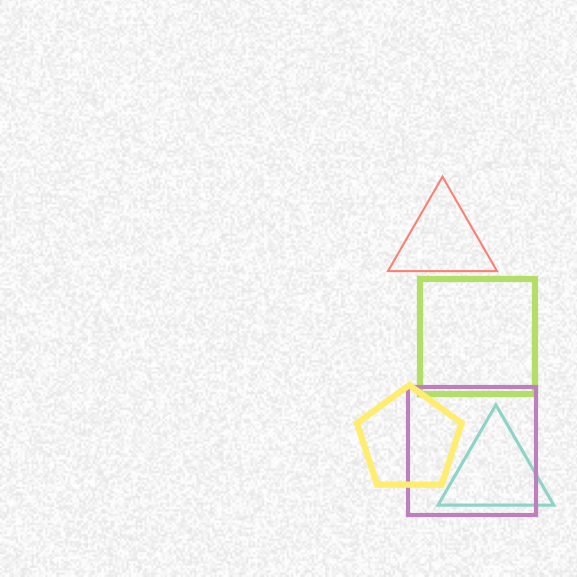[{"shape": "triangle", "thickness": 1.5, "radius": 0.58, "center": [0.859, 0.182]}, {"shape": "triangle", "thickness": 1, "radius": 0.55, "center": [0.766, 0.584]}, {"shape": "square", "thickness": 3, "radius": 0.5, "center": [0.827, 0.416]}, {"shape": "square", "thickness": 2, "radius": 0.55, "center": [0.817, 0.218]}, {"shape": "pentagon", "thickness": 3, "radius": 0.48, "center": [0.709, 0.237]}]